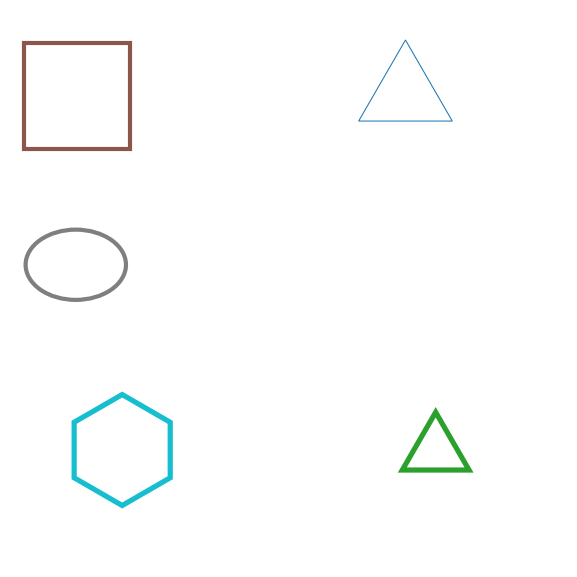[{"shape": "triangle", "thickness": 0.5, "radius": 0.47, "center": [0.702, 0.836]}, {"shape": "triangle", "thickness": 2.5, "radius": 0.33, "center": [0.754, 0.219]}, {"shape": "square", "thickness": 2, "radius": 0.46, "center": [0.134, 0.833]}, {"shape": "oval", "thickness": 2, "radius": 0.43, "center": [0.131, 0.541]}, {"shape": "hexagon", "thickness": 2.5, "radius": 0.48, "center": [0.212, 0.22]}]